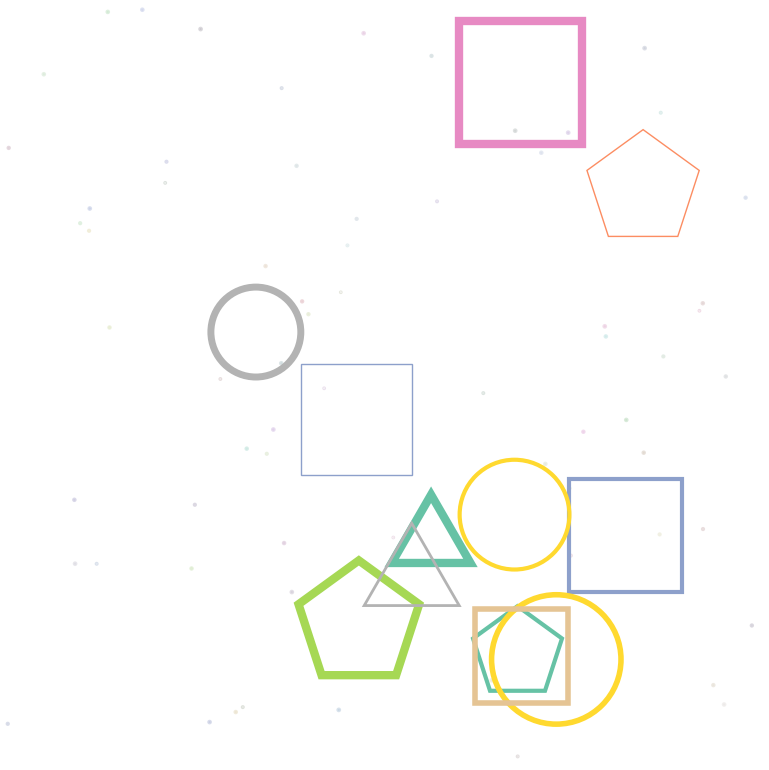[{"shape": "triangle", "thickness": 3, "radius": 0.3, "center": [0.56, 0.298]}, {"shape": "pentagon", "thickness": 1.5, "radius": 0.3, "center": [0.672, 0.152]}, {"shape": "pentagon", "thickness": 0.5, "radius": 0.38, "center": [0.835, 0.755]}, {"shape": "square", "thickness": 1.5, "radius": 0.37, "center": [0.812, 0.304]}, {"shape": "square", "thickness": 0.5, "radius": 0.36, "center": [0.463, 0.455]}, {"shape": "square", "thickness": 3, "radius": 0.4, "center": [0.676, 0.892]}, {"shape": "pentagon", "thickness": 3, "radius": 0.41, "center": [0.466, 0.19]}, {"shape": "circle", "thickness": 1.5, "radius": 0.36, "center": [0.668, 0.332]}, {"shape": "circle", "thickness": 2, "radius": 0.42, "center": [0.722, 0.144]}, {"shape": "square", "thickness": 2, "radius": 0.3, "center": [0.677, 0.148]}, {"shape": "triangle", "thickness": 1, "radius": 0.36, "center": [0.535, 0.249]}, {"shape": "circle", "thickness": 2.5, "radius": 0.29, "center": [0.332, 0.569]}]